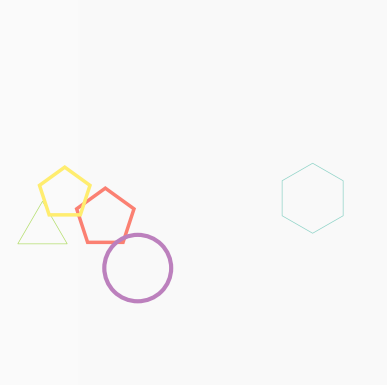[{"shape": "hexagon", "thickness": 0.5, "radius": 0.45, "center": [0.807, 0.485]}, {"shape": "pentagon", "thickness": 2.5, "radius": 0.39, "center": [0.272, 0.433]}, {"shape": "triangle", "thickness": 0.5, "radius": 0.37, "center": [0.11, 0.403]}, {"shape": "circle", "thickness": 3, "radius": 0.43, "center": [0.355, 0.304]}, {"shape": "pentagon", "thickness": 2.5, "radius": 0.34, "center": [0.167, 0.497]}]